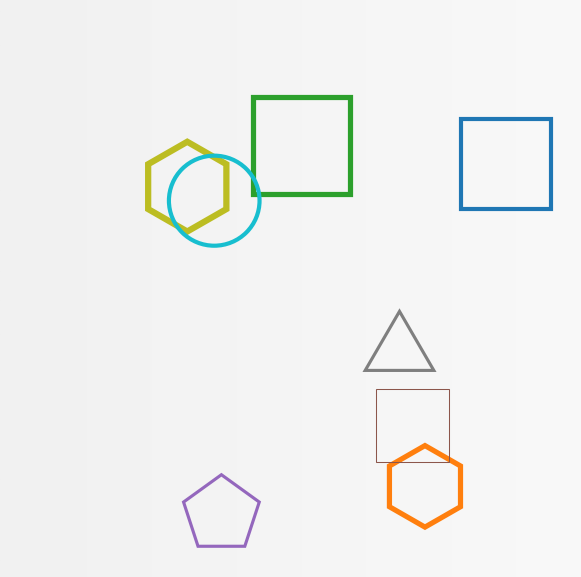[{"shape": "square", "thickness": 2, "radius": 0.39, "center": [0.871, 0.714]}, {"shape": "hexagon", "thickness": 2.5, "radius": 0.35, "center": [0.731, 0.157]}, {"shape": "square", "thickness": 2.5, "radius": 0.42, "center": [0.518, 0.748]}, {"shape": "pentagon", "thickness": 1.5, "radius": 0.34, "center": [0.381, 0.109]}, {"shape": "square", "thickness": 0.5, "radius": 0.32, "center": [0.71, 0.263]}, {"shape": "triangle", "thickness": 1.5, "radius": 0.34, "center": [0.687, 0.392]}, {"shape": "hexagon", "thickness": 3, "radius": 0.39, "center": [0.322, 0.676]}, {"shape": "circle", "thickness": 2, "radius": 0.39, "center": [0.369, 0.652]}]